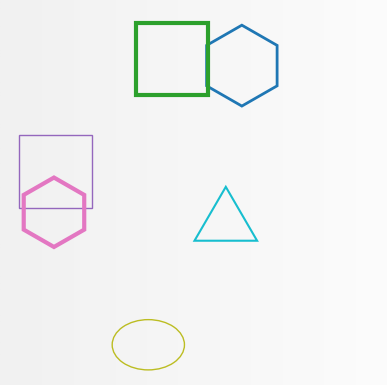[{"shape": "hexagon", "thickness": 2, "radius": 0.53, "center": [0.624, 0.83]}, {"shape": "square", "thickness": 3, "radius": 0.46, "center": [0.444, 0.847]}, {"shape": "square", "thickness": 1, "radius": 0.48, "center": [0.143, 0.554]}, {"shape": "hexagon", "thickness": 3, "radius": 0.45, "center": [0.139, 0.449]}, {"shape": "oval", "thickness": 1, "radius": 0.47, "center": [0.383, 0.105]}, {"shape": "triangle", "thickness": 1.5, "radius": 0.47, "center": [0.583, 0.421]}]